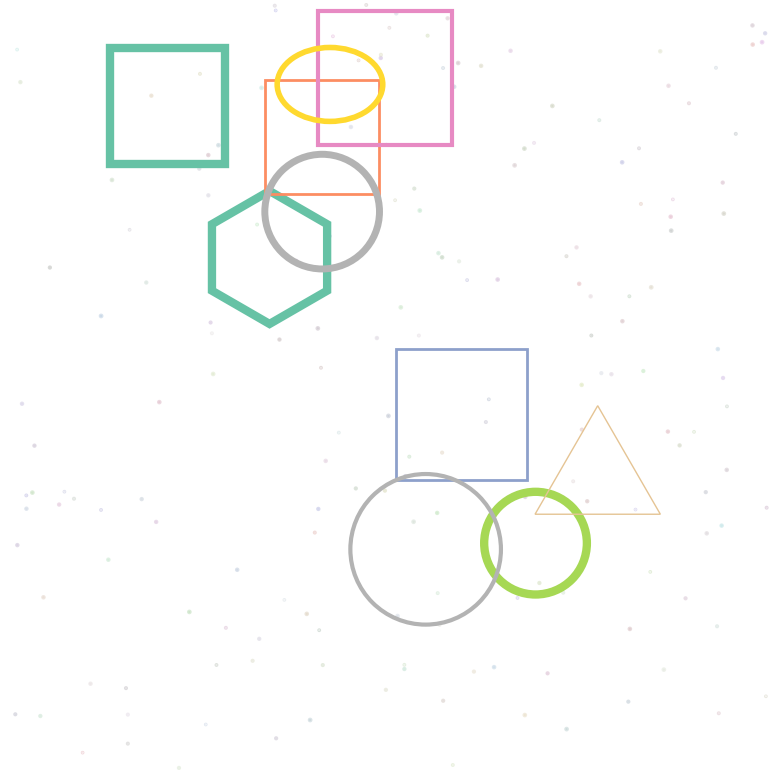[{"shape": "hexagon", "thickness": 3, "radius": 0.43, "center": [0.35, 0.666]}, {"shape": "square", "thickness": 3, "radius": 0.37, "center": [0.218, 0.862]}, {"shape": "square", "thickness": 1, "radius": 0.37, "center": [0.418, 0.822]}, {"shape": "square", "thickness": 1, "radius": 0.43, "center": [0.6, 0.461]}, {"shape": "square", "thickness": 1.5, "radius": 0.43, "center": [0.5, 0.899]}, {"shape": "circle", "thickness": 3, "radius": 0.33, "center": [0.695, 0.295]}, {"shape": "oval", "thickness": 2, "radius": 0.34, "center": [0.429, 0.89]}, {"shape": "triangle", "thickness": 0.5, "radius": 0.47, "center": [0.776, 0.379]}, {"shape": "circle", "thickness": 2.5, "radius": 0.37, "center": [0.418, 0.725]}, {"shape": "circle", "thickness": 1.5, "radius": 0.49, "center": [0.553, 0.287]}]